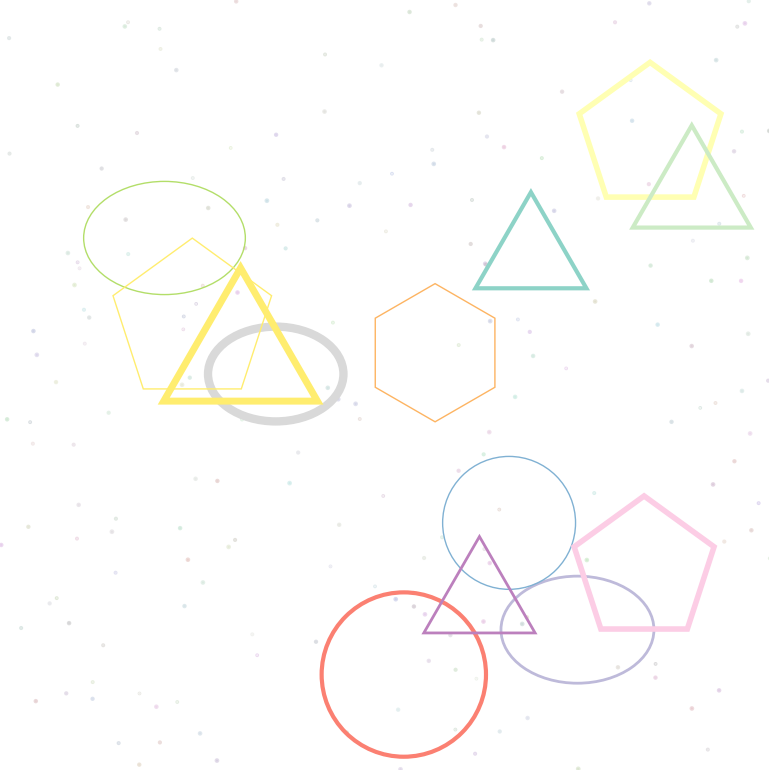[{"shape": "triangle", "thickness": 1.5, "radius": 0.42, "center": [0.69, 0.667]}, {"shape": "pentagon", "thickness": 2, "radius": 0.48, "center": [0.844, 0.822]}, {"shape": "oval", "thickness": 1, "radius": 0.5, "center": [0.75, 0.182]}, {"shape": "circle", "thickness": 1.5, "radius": 0.53, "center": [0.524, 0.124]}, {"shape": "circle", "thickness": 0.5, "radius": 0.43, "center": [0.661, 0.321]}, {"shape": "hexagon", "thickness": 0.5, "radius": 0.45, "center": [0.565, 0.542]}, {"shape": "oval", "thickness": 0.5, "radius": 0.52, "center": [0.214, 0.691]}, {"shape": "pentagon", "thickness": 2, "radius": 0.48, "center": [0.836, 0.26]}, {"shape": "oval", "thickness": 3, "radius": 0.44, "center": [0.358, 0.514]}, {"shape": "triangle", "thickness": 1, "radius": 0.42, "center": [0.623, 0.22]}, {"shape": "triangle", "thickness": 1.5, "radius": 0.44, "center": [0.898, 0.749]}, {"shape": "triangle", "thickness": 2.5, "radius": 0.58, "center": [0.312, 0.537]}, {"shape": "pentagon", "thickness": 0.5, "radius": 0.54, "center": [0.25, 0.583]}]